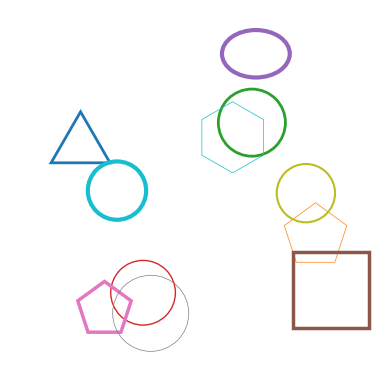[{"shape": "triangle", "thickness": 2, "radius": 0.44, "center": [0.209, 0.621]}, {"shape": "pentagon", "thickness": 0.5, "radius": 0.43, "center": [0.82, 0.388]}, {"shape": "circle", "thickness": 2, "radius": 0.44, "center": [0.654, 0.681]}, {"shape": "circle", "thickness": 1, "radius": 0.42, "center": [0.372, 0.24]}, {"shape": "oval", "thickness": 3, "radius": 0.44, "center": [0.665, 0.86]}, {"shape": "square", "thickness": 2.5, "radius": 0.49, "center": [0.86, 0.247]}, {"shape": "pentagon", "thickness": 2.5, "radius": 0.36, "center": [0.271, 0.196]}, {"shape": "circle", "thickness": 0.5, "radius": 0.49, "center": [0.392, 0.186]}, {"shape": "circle", "thickness": 1.5, "radius": 0.38, "center": [0.794, 0.498]}, {"shape": "hexagon", "thickness": 0.5, "radius": 0.46, "center": [0.604, 0.643]}, {"shape": "circle", "thickness": 3, "radius": 0.38, "center": [0.304, 0.505]}]